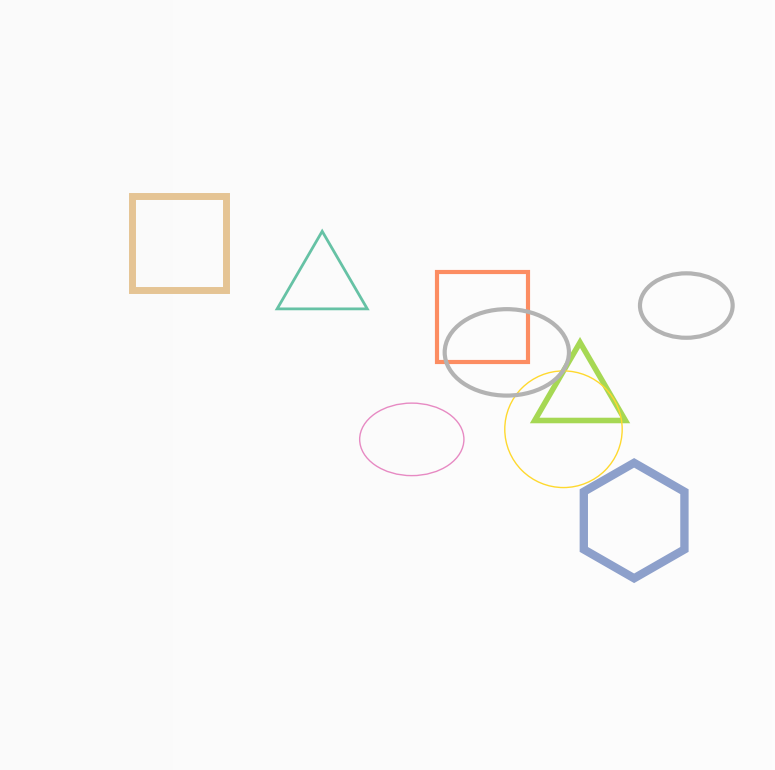[{"shape": "triangle", "thickness": 1, "radius": 0.34, "center": [0.416, 0.632]}, {"shape": "square", "thickness": 1.5, "radius": 0.29, "center": [0.622, 0.588]}, {"shape": "hexagon", "thickness": 3, "radius": 0.37, "center": [0.818, 0.324]}, {"shape": "oval", "thickness": 0.5, "radius": 0.34, "center": [0.531, 0.429]}, {"shape": "triangle", "thickness": 2, "radius": 0.34, "center": [0.748, 0.488]}, {"shape": "circle", "thickness": 0.5, "radius": 0.38, "center": [0.727, 0.443]}, {"shape": "square", "thickness": 2.5, "radius": 0.3, "center": [0.231, 0.684]}, {"shape": "oval", "thickness": 1.5, "radius": 0.4, "center": [0.654, 0.542]}, {"shape": "oval", "thickness": 1.5, "radius": 0.3, "center": [0.886, 0.603]}]